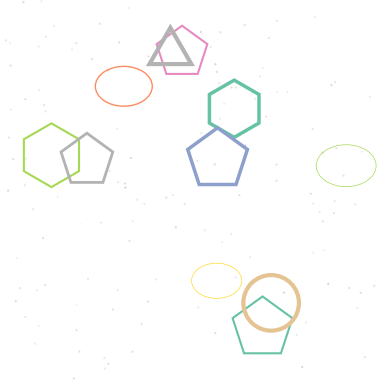[{"shape": "hexagon", "thickness": 2.5, "radius": 0.37, "center": [0.608, 0.718]}, {"shape": "pentagon", "thickness": 1.5, "radius": 0.41, "center": [0.682, 0.148]}, {"shape": "oval", "thickness": 1, "radius": 0.37, "center": [0.322, 0.776]}, {"shape": "pentagon", "thickness": 2.5, "radius": 0.41, "center": [0.565, 0.587]}, {"shape": "pentagon", "thickness": 1.5, "radius": 0.35, "center": [0.473, 0.864]}, {"shape": "hexagon", "thickness": 1.5, "radius": 0.41, "center": [0.134, 0.597]}, {"shape": "oval", "thickness": 0.5, "radius": 0.39, "center": [0.899, 0.57]}, {"shape": "oval", "thickness": 0.5, "radius": 0.33, "center": [0.563, 0.271]}, {"shape": "circle", "thickness": 3, "radius": 0.36, "center": [0.704, 0.213]}, {"shape": "triangle", "thickness": 3, "radius": 0.31, "center": [0.443, 0.865]}, {"shape": "pentagon", "thickness": 2, "radius": 0.35, "center": [0.226, 0.583]}]